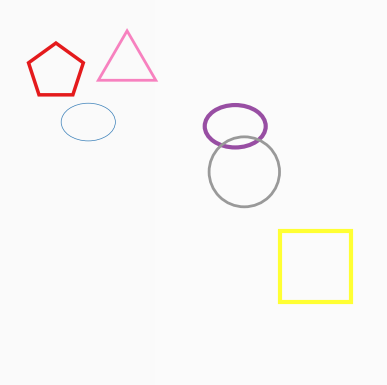[{"shape": "pentagon", "thickness": 2.5, "radius": 0.37, "center": [0.144, 0.814]}, {"shape": "oval", "thickness": 0.5, "radius": 0.35, "center": [0.228, 0.683]}, {"shape": "oval", "thickness": 3, "radius": 0.39, "center": [0.607, 0.672]}, {"shape": "square", "thickness": 3, "radius": 0.46, "center": [0.814, 0.308]}, {"shape": "triangle", "thickness": 2, "radius": 0.43, "center": [0.328, 0.834]}, {"shape": "circle", "thickness": 2, "radius": 0.45, "center": [0.63, 0.554]}]